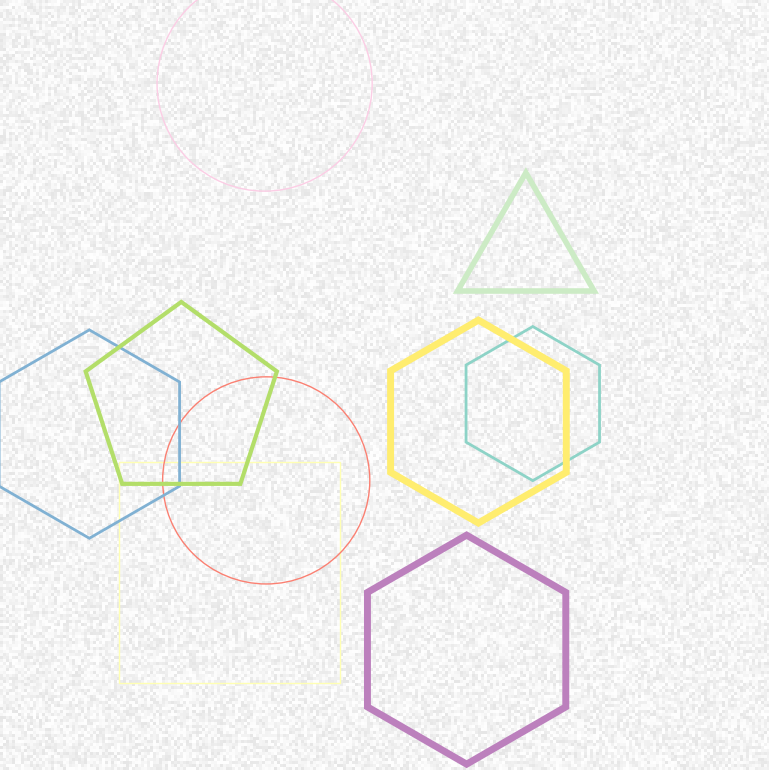[{"shape": "hexagon", "thickness": 1, "radius": 0.5, "center": [0.692, 0.476]}, {"shape": "square", "thickness": 0.5, "radius": 0.72, "center": [0.298, 0.256]}, {"shape": "circle", "thickness": 0.5, "radius": 0.67, "center": [0.346, 0.376]}, {"shape": "hexagon", "thickness": 1, "radius": 0.68, "center": [0.116, 0.436]}, {"shape": "pentagon", "thickness": 1.5, "radius": 0.65, "center": [0.235, 0.477]}, {"shape": "circle", "thickness": 0.5, "radius": 0.7, "center": [0.344, 0.891]}, {"shape": "hexagon", "thickness": 2.5, "radius": 0.74, "center": [0.606, 0.156]}, {"shape": "triangle", "thickness": 2, "radius": 0.51, "center": [0.683, 0.673]}, {"shape": "hexagon", "thickness": 2.5, "radius": 0.66, "center": [0.621, 0.453]}]